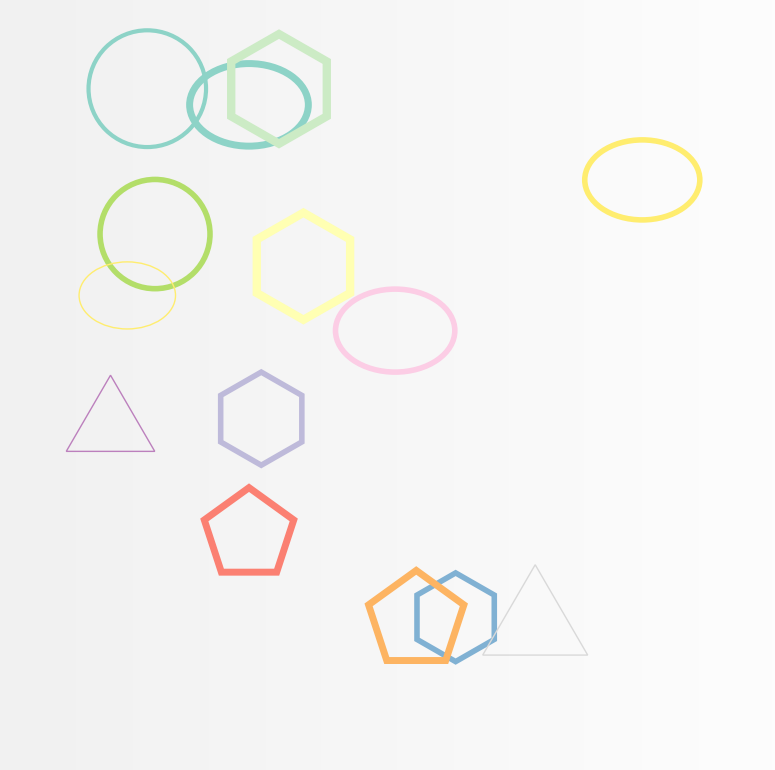[{"shape": "circle", "thickness": 1.5, "radius": 0.38, "center": [0.19, 0.885]}, {"shape": "oval", "thickness": 2.5, "radius": 0.38, "center": [0.321, 0.864]}, {"shape": "hexagon", "thickness": 3, "radius": 0.35, "center": [0.392, 0.654]}, {"shape": "hexagon", "thickness": 2, "radius": 0.3, "center": [0.337, 0.456]}, {"shape": "pentagon", "thickness": 2.5, "radius": 0.3, "center": [0.321, 0.306]}, {"shape": "hexagon", "thickness": 2, "radius": 0.29, "center": [0.588, 0.198]}, {"shape": "pentagon", "thickness": 2.5, "radius": 0.32, "center": [0.537, 0.194]}, {"shape": "circle", "thickness": 2, "radius": 0.35, "center": [0.2, 0.696]}, {"shape": "oval", "thickness": 2, "radius": 0.38, "center": [0.51, 0.571]}, {"shape": "triangle", "thickness": 0.5, "radius": 0.39, "center": [0.691, 0.188]}, {"shape": "triangle", "thickness": 0.5, "radius": 0.33, "center": [0.143, 0.447]}, {"shape": "hexagon", "thickness": 3, "radius": 0.36, "center": [0.36, 0.885]}, {"shape": "oval", "thickness": 2, "radius": 0.37, "center": [0.829, 0.766]}, {"shape": "oval", "thickness": 0.5, "radius": 0.31, "center": [0.164, 0.616]}]